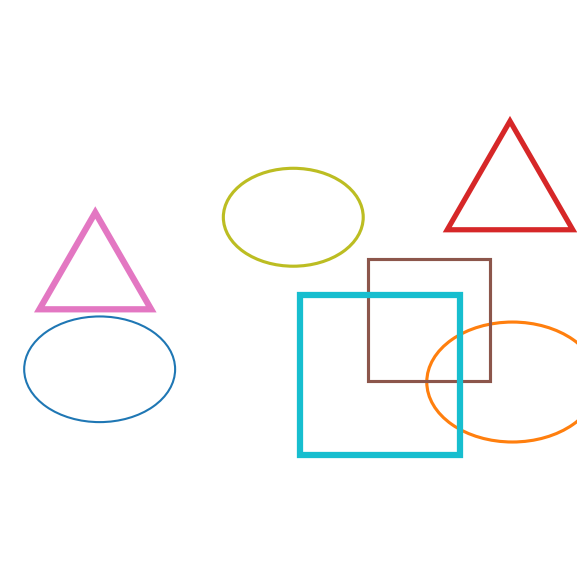[{"shape": "oval", "thickness": 1, "radius": 0.65, "center": [0.173, 0.36]}, {"shape": "oval", "thickness": 1.5, "radius": 0.74, "center": [0.887, 0.338]}, {"shape": "triangle", "thickness": 2.5, "radius": 0.63, "center": [0.883, 0.664]}, {"shape": "square", "thickness": 1.5, "radius": 0.53, "center": [0.743, 0.445]}, {"shape": "triangle", "thickness": 3, "radius": 0.56, "center": [0.165, 0.519]}, {"shape": "oval", "thickness": 1.5, "radius": 0.61, "center": [0.508, 0.623]}, {"shape": "square", "thickness": 3, "radius": 0.69, "center": [0.658, 0.35]}]